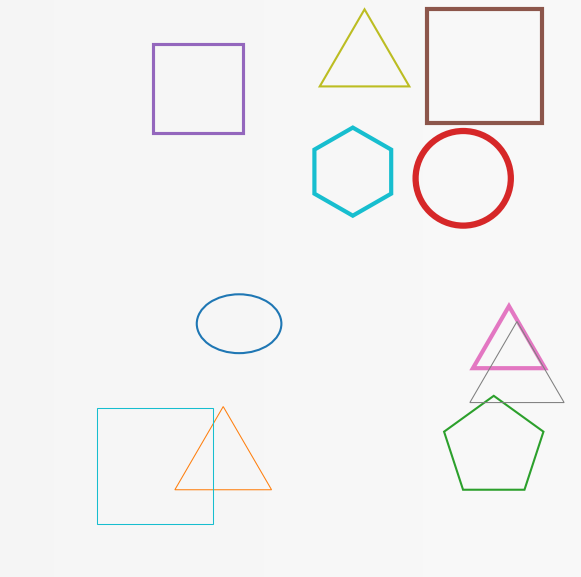[{"shape": "oval", "thickness": 1, "radius": 0.36, "center": [0.411, 0.439]}, {"shape": "triangle", "thickness": 0.5, "radius": 0.48, "center": [0.384, 0.199]}, {"shape": "pentagon", "thickness": 1, "radius": 0.45, "center": [0.849, 0.224]}, {"shape": "circle", "thickness": 3, "radius": 0.41, "center": [0.797, 0.69]}, {"shape": "square", "thickness": 1.5, "radius": 0.39, "center": [0.341, 0.846]}, {"shape": "square", "thickness": 2, "radius": 0.49, "center": [0.833, 0.884]}, {"shape": "triangle", "thickness": 2, "radius": 0.36, "center": [0.876, 0.397]}, {"shape": "triangle", "thickness": 0.5, "radius": 0.47, "center": [0.889, 0.349]}, {"shape": "triangle", "thickness": 1, "radius": 0.44, "center": [0.627, 0.894]}, {"shape": "hexagon", "thickness": 2, "radius": 0.38, "center": [0.607, 0.702]}, {"shape": "square", "thickness": 0.5, "radius": 0.5, "center": [0.267, 0.192]}]